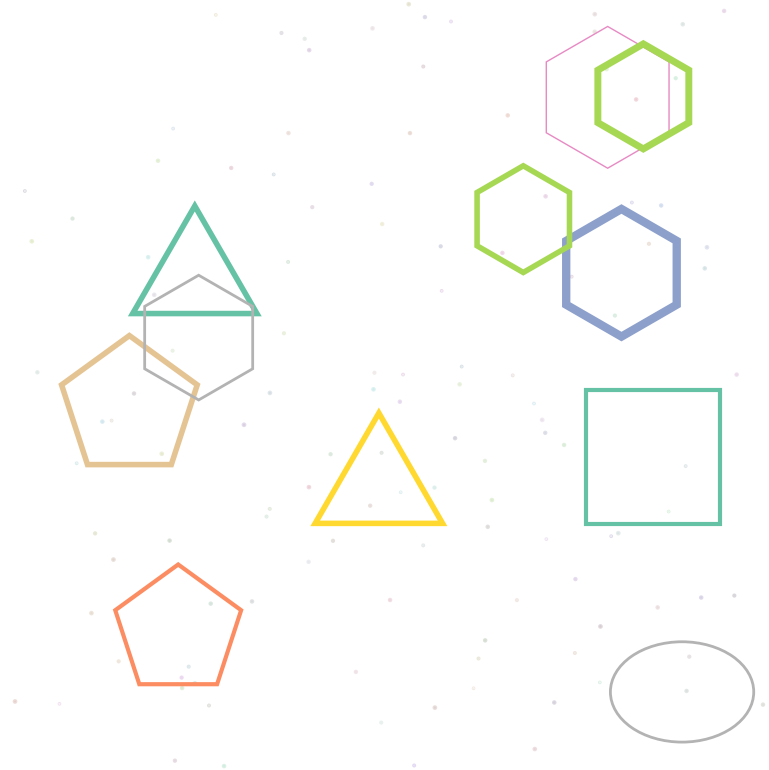[{"shape": "square", "thickness": 1.5, "radius": 0.44, "center": [0.848, 0.406]}, {"shape": "triangle", "thickness": 2, "radius": 0.47, "center": [0.253, 0.639]}, {"shape": "pentagon", "thickness": 1.5, "radius": 0.43, "center": [0.231, 0.181]}, {"shape": "hexagon", "thickness": 3, "radius": 0.41, "center": [0.807, 0.646]}, {"shape": "hexagon", "thickness": 0.5, "radius": 0.46, "center": [0.789, 0.874]}, {"shape": "hexagon", "thickness": 2, "radius": 0.35, "center": [0.68, 0.715]}, {"shape": "hexagon", "thickness": 2.5, "radius": 0.34, "center": [0.836, 0.875]}, {"shape": "triangle", "thickness": 2, "radius": 0.48, "center": [0.492, 0.368]}, {"shape": "pentagon", "thickness": 2, "radius": 0.46, "center": [0.168, 0.472]}, {"shape": "hexagon", "thickness": 1, "radius": 0.4, "center": [0.258, 0.562]}, {"shape": "oval", "thickness": 1, "radius": 0.47, "center": [0.886, 0.101]}]